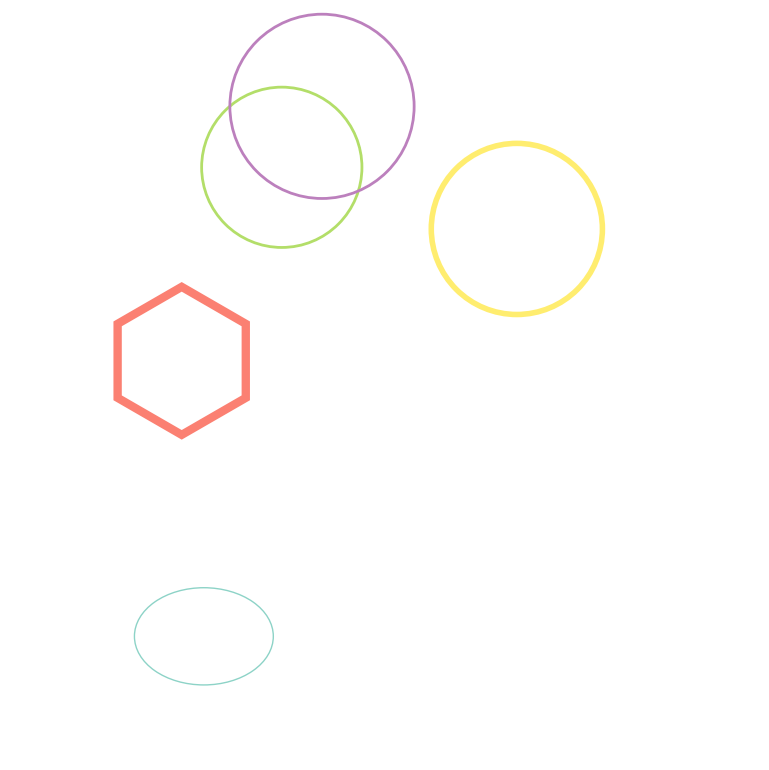[{"shape": "oval", "thickness": 0.5, "radius": 0.45, "center": [0.265, 0.174]}, {"shape": "hexagon", "thickness": 3, "radius": 0.48, "center": [0.236, 0.531]}, {"shape": "circle", "thickness": 1, "radius": 0.52, "center": [0.366, 0.783]}, {"shape": "circle", "thickness": 1, "radius": 0.6, "center": [0.418, 0.862]}, {"shape": "circle", "thickness": 2, "radius": 0.56, "center": [0.671, 0.703]}]